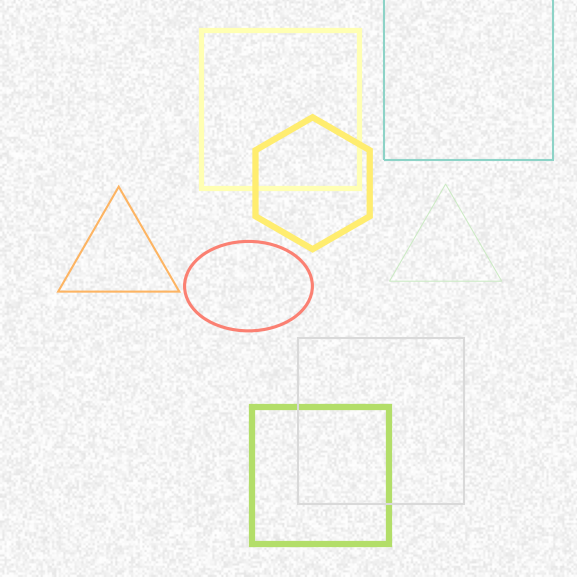[{"shape": "square", "thickness": 1, "radius": 0.73, "center": [0.811, 0.868]}, {"shape": "square", "thickness": 2.5, "radius": 0.69, "center": [0.485, 0.811]}, {"shape": "oval", "thickness": 1.5, "radius": 0.55, "center": [0.43, 0.504]}, {"shape": "triangle", "thickness": 1, "radius": 0.61, "center": [0.206, 0.555]}, {"shape": "square", "thickness": 3, "radius": 0.6, "center": [0.555, 0.176]}, {"shape": "square", "thickness": 1, "radius": 0.72, "center": [0.659, 0.271]}, {"shape": "triangle", "thickness": 0.5, "radius": 0.56, "center": [0.772, 0.568]}, {"shape": "hexagon", "thickness": 3, "radius": 0.57, "center": [0.541, 0.682]}]